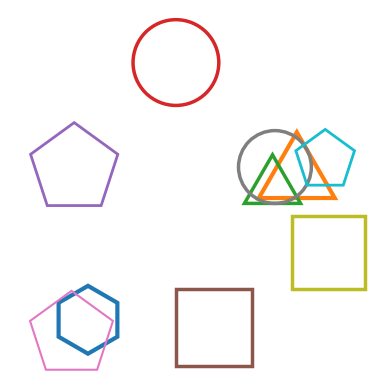[{"shape": "hexagon", "thickness": 3, "radius": 0.44, "center": [0.229, 0.169]}, {"shape": "triangle", "thickness": 3, "radius": 0.57, "center": [0.771, 0.543]}, {"shape": "triangle", "thickness": 2.5, "radius": 0.42, "center": [0.708, 0.514]}, {"shape": "circle", "thickness": 2.5, "radius": 0.56, "center": [0.457, 0.838]}, {"shape": "pentagon", "thickness": 2, "radius": 0.6, "center": [0.193, 0.562]}, {"shape": "square", "thickness": 2.5, "radius": 0.5, "center": [0.556, 0.15]}, {"shape": "pentagon", "thickness": 1.5, "radius": 0.57, "center": [0.186, 0.131]}, {"shape": "circle", "thickness": 2.5, "radius": 0.47, "center": [0.714, 0.566]}, {"shape": "square", "thickness": 2.5, "radius": 0.47, "center": [0.854, 0.343]}, {"shape": "pentagon", "thickness": 2, "radius": 0.4, "center": [0.845, 0.584]}]